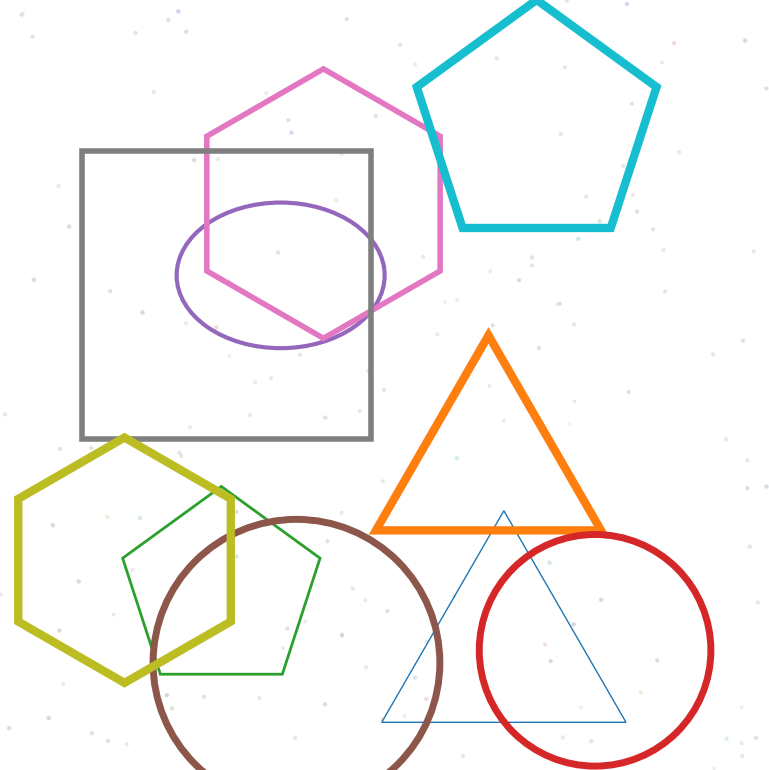[{"shape": "triangle", "thickness": 0.5, "radius": 0.92, "center": [0.654, 0.154]}, {"shape": "triangle", "thickness": 3, "radius": 0.84, "center": [0.634, 0.396]}, {"shape": "pentagon", "thickness": 1, "radius": 0.67, "center": [0.287, 0.233]}, {"shape": "circle", "thickness": 2.5, "radius": 0.75, "center": [0.773, 0.155]}, {"shape": "oval", "thickness": 1.5, "radius": 0.68, "center": [0.364, 0.642]}, {"shape": "circle", "thickness": 2.5, "radius": 0.93, "center": [0.385, 0.139]}, {"shape": "hexagon", "thickness": 2, "radius": 0.87, "center": [0.42, 0.736]}, {"shape": "square", "thickness": 2, "radius": 0.94, "center": [0.294, 0.617]}, {"shape": "hexagon", "thickness": 3, "radius": 0.8, "center": [0.162, 0.272]}, {"shape": "pentagon", "thickness": 3, "radius": 0.82, "center": [0.697, 0.836]}]